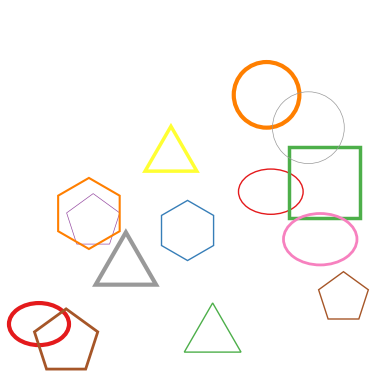[{"shape": "oval", "thickness": 1, "radius": 0.42, "center": [0.703, 0.502]}, {"shape": "oval", "thickness": 3, "radius": 0.39, "center": [0.101, 0.158]}, {"shape": "hexagon", "thickness": 1, "radius": 0.39, "center": [0.487, 0.401]}, {"shape": "square", "thickness": 2.5, "radius": 0.46, "center": [0.843, 0.526]}, {"shape": "triangle", "thickness": 1, "radius": 0.43, "center": [0.552, 0.128]}, {"shape": "pentagon", "thickness": 0.5, "radius": 0.36, "center": [0.242, 0.425]}, {"shape": "hexagon", "thickness": 1.5, "radius": 0.46, "center": [0.231, 0.446]}, {"shape": "circle", "thickness": 3, "radius": 0.43, "center": [0.692, 0.754]}, {"shape": "triangle", "thickness": 2.5, "radius": 0.39, "center": [0.444, 0.594]}, {"shape": "pentagon", "thickness": 1, "radius": 0.34, "center": [0.892, 0.226]}, {"shape": "pentagon", "thickness": 2, "radius": 0.43, "center": [0.172, 0.111]}, {"shape": "oval", "thickness": 2, "radius": 0.48, "center": [0.832, 0.379]}, {"shape": "circle", "thickness": 0.5, "radius": 0.47, "center": [0.801, 0.668]}, {"shape": "triangle", "thickness": 3, "radius": 0.45, "center": [0.327, 0.306]}]